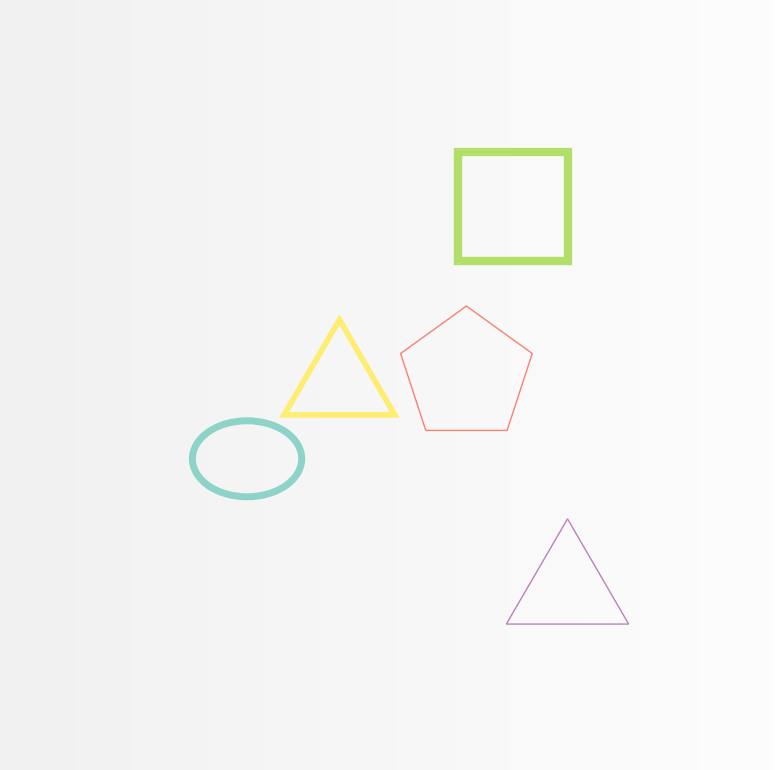[{"shape": "oval", "thickness": 2.5, "radius": 0.35, "center": [0.319, 0.404]}, {"shape": "pentagon", "thickness": 0.5, "radius": 0.45, "center": [0.602, 0.513]}, {"shape": "square", "thickness": 3, "radius": 0.35, "center": [0.662, 0.732]}, {"shape": "triangle", "thickness": 0.5, "radius": 0.46, "center": [0.732, 0.235]}, {"shape": "triangle", "thickness": 2, "radius": 0.41, "center": [0.438, 0.502]}]